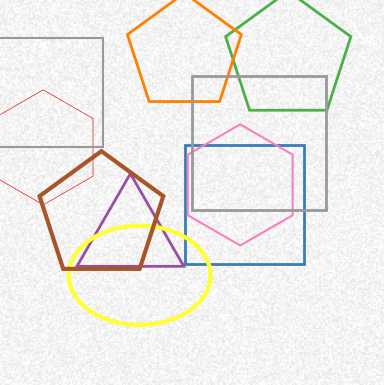[{"shape": "hexagon", "thickness": 0.5, "radius": 0.75, "center": [0.112, 0.617]}, {"shape": "square", "thickness": 2, "radius": 0.77, "center": [0.634, 0.468]}, {"shape": "pentagon", "thickness": 2, "radius": 0.85, "center": [0.749, 0.852]}, {"shape": "triangle", "thickness": 2, "radius": 0.8, "center": [0.339, 0.388]}, {"shape": "pentagon", "thickness": 2, "radius": 0.78, "center": [0.479, 0.862]}, {"shape": "oval", "thickness": 3, "radius": 0.92, "center": [0.363, 0.285]}, {"shape": "pentagon", "thickness": 3, "radius": 0.84, "center": [0.263, 0.438]}, {"shape": "hexagon", "thickness": 1.5, "radius": 0.79, "center": [0.624, 0.52]}, {"shape": "square", "thickness": 2, "radius": 0.87, "center": [0.672, 0.627]}, {"shape": "square", "thickness": 1.5, "radius": 0.71, "center": [0.127, 0.759]}]